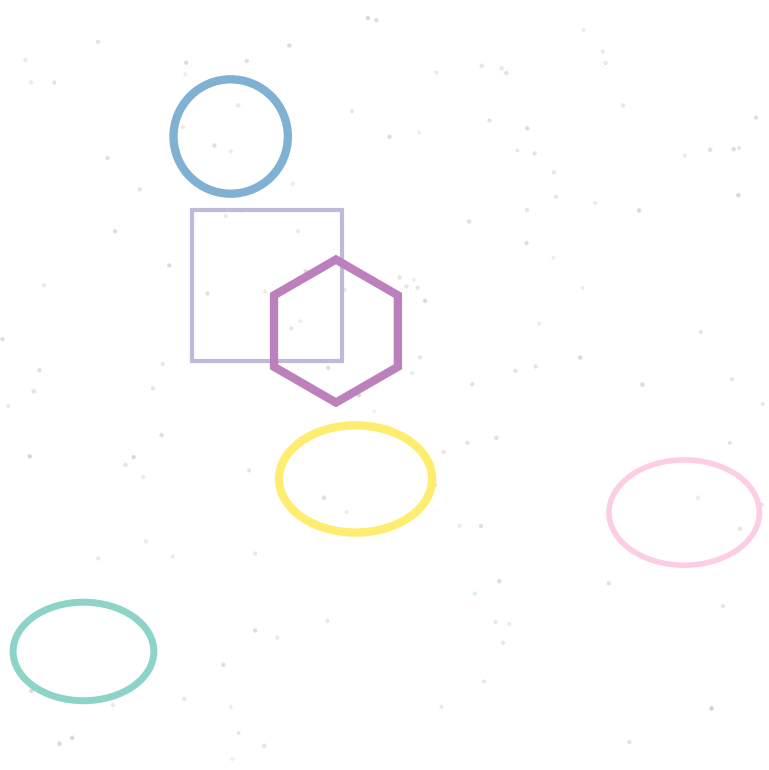[{"shape": "oval", "thickness": 2.5, "radius": 0.46, "center": [0.108, 0.154]}, {"shape": "square", "thickness": 1.5, "radius": 0.49, "center": [0.347, 0.629]}, {"shape": "circle", "thickness": 3, "radius": 0.37, "center": [0.3, 0.823]}, {"shape": "oval", "thickness": 2, "radius": 0.49, "center": [0.889, 0.334]}, {"shape": "hexagon", "thickness": 3, "radius": 0.46, "center": [0.436, 0.57]}, {"shape": "oval", "thickness": 3, "radius": 0.5, "center": [0.462, 0.378]}]